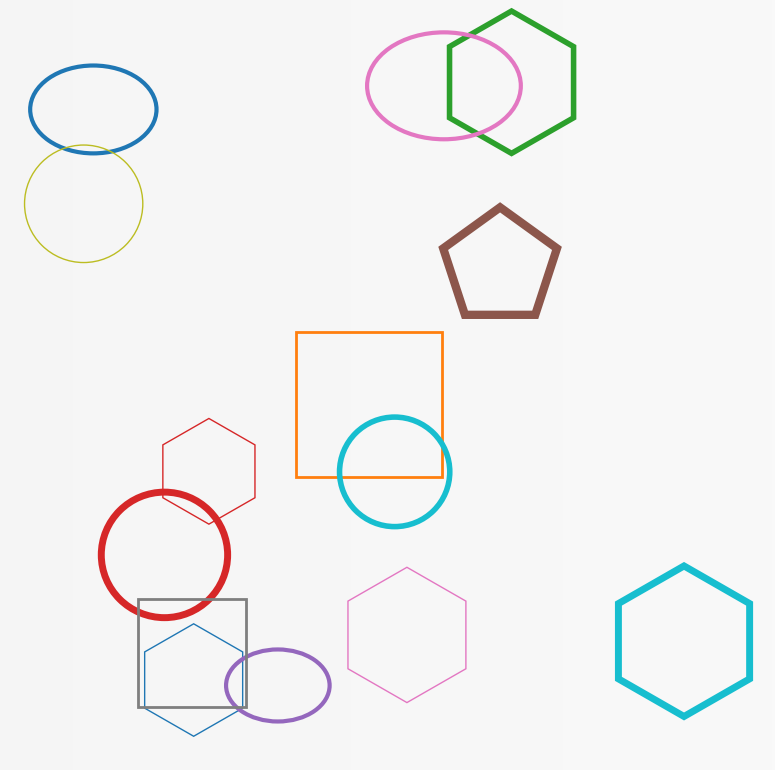[{"shape": "oval", "thickness": 1.5, "radius": 0.41, "center": [0.12, 0.858]}, {"shape": "hexagon", "thickness": 0.5, "radius": 0.37, "center": [0.25, 0.117]}, {"shape": "square", "thickness": 1, "radius": 0.47, "center": [0.476, 0.475]}, {"shape": "hexagon", "thickness": 2, "radius": 0.46, "center": [0.66, 0.893]}, {"shape": "hexagon", "thickness": 0.5, "radius": 0.34, "center": [0.27, 0.388]}, {"shape": "circle", "thickness": 2.5, "radius": 0.41, "center": [0.212, 0.279]}, {"shape": "oval", "thickness": 1.5, "radius": 0.33, "center": [0.359, 0.11]}, {"shape": "pentagon", "thickness": 3, "radius": 0.39, "center": [0.645, 0.654]}, {"shape": "oval", "thickness": 1.5, "radius": 0.5, "center": [0.573, 0.889]}, {"shape": "hexagon", "thickness": 0.5, "radius": 0.44, "center": [0.525, 0.175]}, {"shape": "square", "thickness": 1, "radius": 0.35, "center": [0.248, 0.152]}, {"shape": "circle", "thickness": 0.5, "radius": 0.38, "center": [0.108, 0.735]}, {"shape": "hexagon", "thickness": 2.5, "radius": 0.49, "center": [0.883, 0.167]}, {"shape": "circle", "thickness": 2, "radius": 0.36, "center": [0.509, 0.387]}]